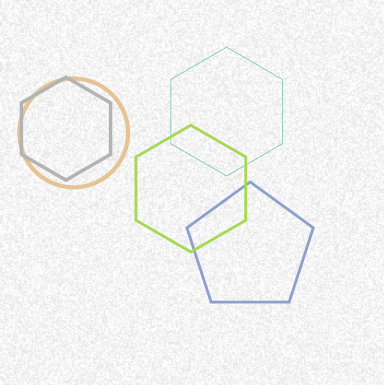[{"shape": "hexagon", "thickness": 0.5, "radius": 0.84, "center": [0.589, 0.71]}, {"shape": "pentagon", "thickness": 2, "radius": 0.86, "center": [0.65, 0.355]}, {"shape": "hexagon", "thickness": 2, "radius": 0.82, "center": [0.496, 0.51]}, {"shape": "circle", "thickness": 3, "radius": 0.71, "center": [0.191, 0.655]}, {"shape": "hexagon", "thickness": 2.5, "radius": 0.67, "center": [0.171, 0.666]}]